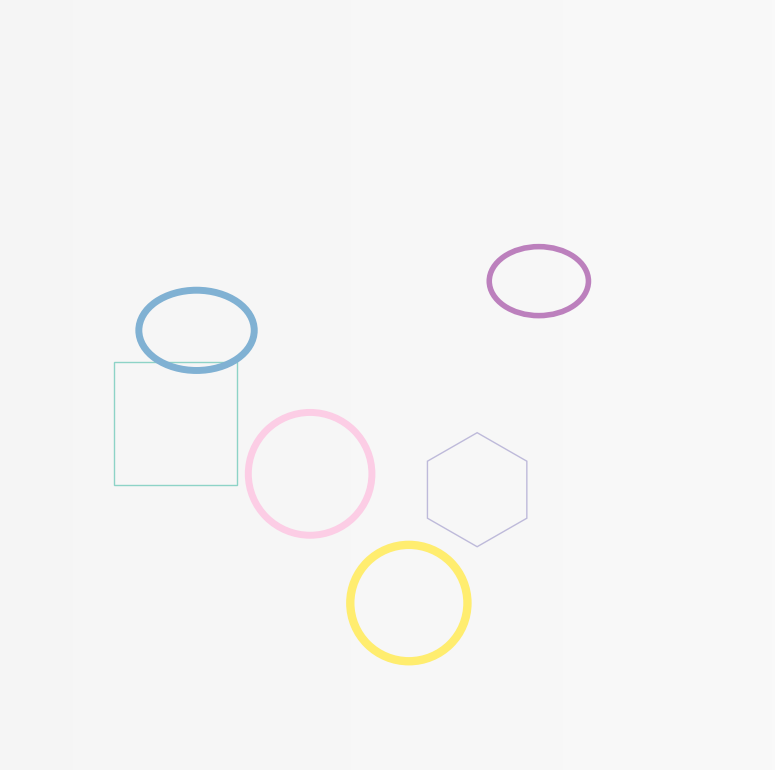[{"shape": "square", "thickness": 0.5, "radius": 0.4, "center": [0.226, 0.451]}, {"shape": "hexagon", "thickness": 0.5, "radius": 0.37, "center": [0.616, 0.364]}, {"shape": "oval", "thickness": 2.5, "radius": 0.37, "center": [0.254, 0.571]}, {"shape": "circle", "thickness": 2.5, "radius": 0.4, "center": [0.4, 0.385]}, {"shape": "oval", "thickness": 2, "radius": 0.32, "center": [0.695, 0.635]}, {"shape": "circle", "thickness": 3, "radius": 0.38, "center": [0.528, 0.217]}]